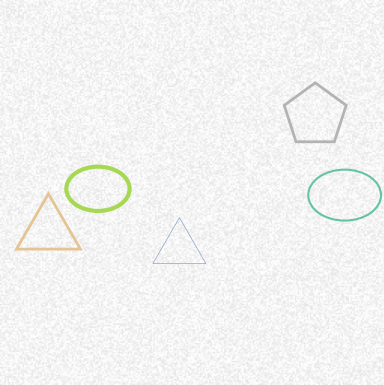[{"shape": "oval", "thickness": 1.5, "radius": 0.47, "center": [0.895, 0.493]}, {"shape": "triangle", "thickness": 0.5, "radius": 0.4, "center": [0.466, 0.355]}, {"shape": "oval", "thickness": 3, "radius": 0.41, "center": [0.254, 0.51]}, {"shape": "triangle", "thickness": 2, "radius": 0.48, "center": [0.126, 0.401]}, {"shape": "pentagon", "thickness": 2, "radius": 0.42, "center": [0.819, 0.7]}]